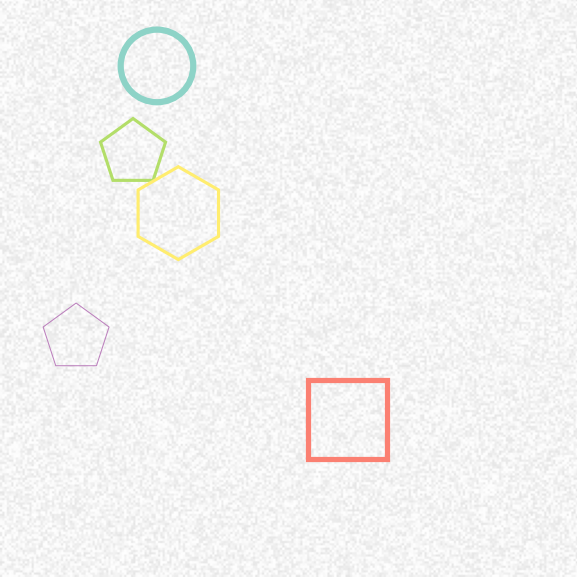[{"shape": "circle", "thickness": 3, "radius": 0.31, "center": [0.272, 0.885]}, {"shape": "square", "thickness": 2.5, "radius": 0.34, "center": [0.602, 0.273]}, {"shape": "pentagon", "thickness": 1.5, "radius": 0.3, "center": [0.23, 0.735]}, {"shape": "pentagon", "thickness": 0.5, "radius": 0.3, "center": [0.132, 0.414]}, {"shape": "hexagon", "thickness": 1.5, "radius": 0.4, "center": [0.309, 0.63]}]